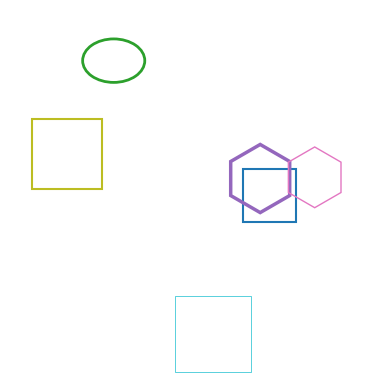[{"shape": "square", "thickness": 1.5, "radius": 0.34, "center": [0.699, 0.493]}, {"shape": "oval", "thickness": 2, "radius": 0.4, "center": [0.295, 0.842]}, {"shape": "hexagon", "thickness": 2.5, "radius": 0.44, "center": [0.676, 0.536]}, {"shape": "hexagon", "thickness": 1, "radius": 0.39, "center": [0.817, 0.539]}, {"shape": "square", "thickness": 1.5, "radius": 0.46, "center": [0.174, 0.6]}, {"shape": "square", "thickness": 0.5, "radius": 0.5, "center": [0.553, 0.133]}]